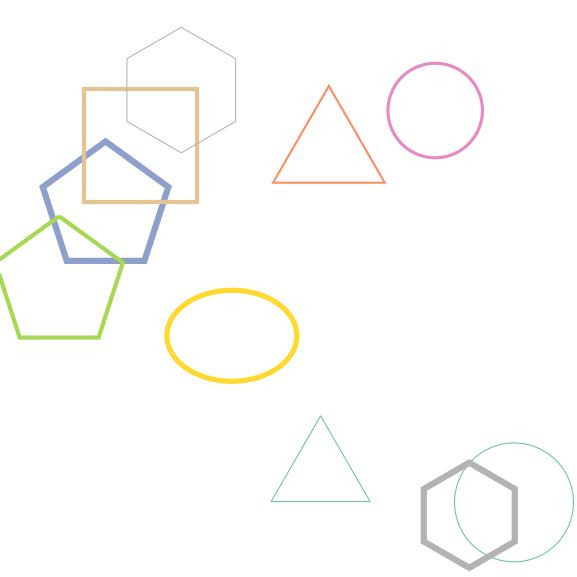[{"shape": "circle", "thickness": 0.5, "radius": 0.51, "center": [0.89, 0.129]}, {"shape": "triangle", "thickness": 0.5, "radius": 0.49, "center": [0.555, 0.18]}, {"shape": "triangle", "thickness": 1, "radius": 0.56, "center": [0.57, 0.739]}, {"shape": "pentagon", "thickness": 3, "radius": 0.57, "center": [0.183, 0.64]}, {"shape": "circle", "thickness": 1.5, "radius": 0.41, "center": [0.754, 0.808]}, {"shape": "pentagon", "thickness": 2, "radius": 0.58, "center": [0.102, 0.509]}, {"shape": "oval", "thickness": 2.5, "radius": 0.56, "center": [0.402, 0.418]}, {"shape": "square", "thickness": 2, "radius": 0.49, "center": [0.243, 0.748]}, {"shape": "hexagon", "thickness": 3, "radius": 0.45, "center": [0.813, 0.107]}, {"shape": "hexagon", "thickness": 0.5, "radius": 0.54, "center": [0.314, 0.843]}]